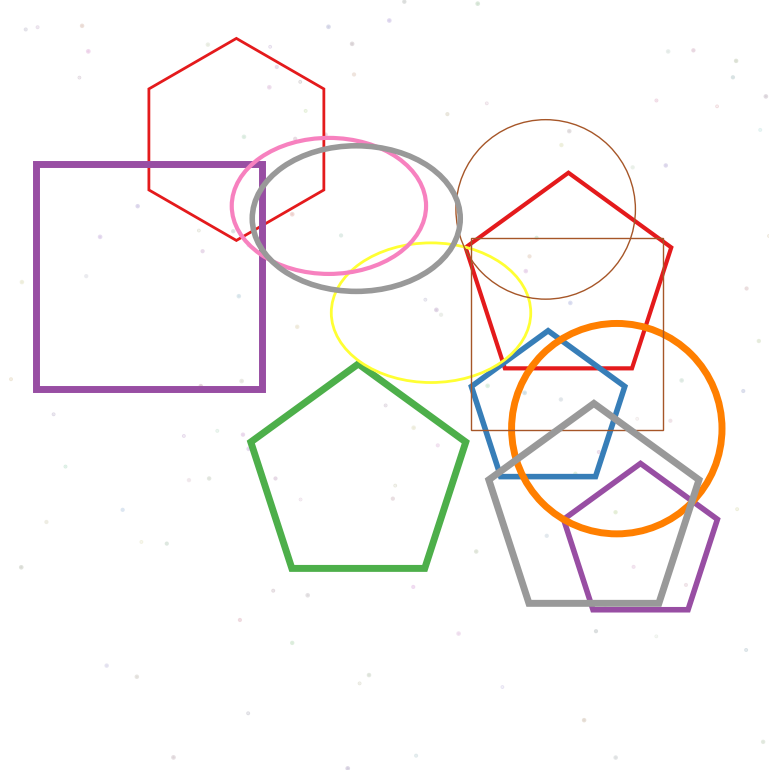[{"shape": "pentagon", "thickness": 1.5, "radius": 0.7, "center": [0.738, 0.635]}, {"shape": "hexagon", "thickness": 1, "radius": 0.66, "center": [0.307, 0.819]}, {"shape": "pentagon", "thickness": 2, "radius": 0.52, "center": [0.712, 0.466]}, {"shape": "pentagon", "thickness": 2.5, "radius": 0.73, "center": [0.465, 0.381]}, {"shape": "pentagon", "thickness": 2, "radius": 0.53, "center": [0.832, 0.293]}, {"shape": "square", "thickness": 2.5, "radius": 0.73, "center": [0.194, 0.641]}, {"shape": "circle", "thickness": 2.5, "radius": 0.68, "center": [0.801, 0.443]}, {"shape": "oval", "thickness": 1, "radius": 0.65, "center": [0.56, 0.594]}, {"shape": "square", "thickness": 0.5, "radius": 0.62, "center": [0.736, 0.566]}, {"shape": "circle", "thickness": 0.5, "radius": 0.58, "center": [0.709, 0.728]}, {"shape": "oval", "thickness": 1.5, "radius": 0.63, "center": [0.427, 0.733]}, {"shape": "oval", "thickness": 2, "radius": 0.68, "center": [0.463, 0.716]}, {"shape": "pentagon", "thickness": 2.5, "radius": 0.72, "center": [0.771, 0.333]}]